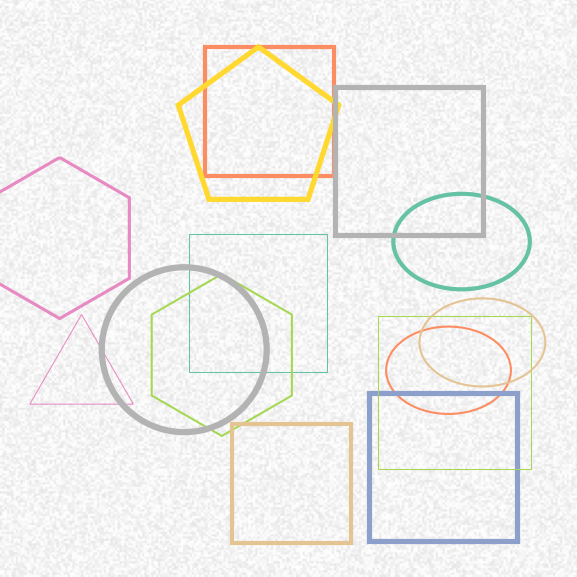[{"shape": "oval", "thickness": 2, "radius": 0.59, "center": [0.799, 0.581]}, {"shape": "square", "thickness": 0.5, "radius": 0.6, "center": [0.447, 0.474]}, {"shape": "oval", "thickness": 1, "radius": 0.54, "center": [0.777, 0.358]}, {"shape": "square", "thickness": 2, "radius": 0.56, "center": [0.467, 0.807]}, {"shape": "square", "thickness": 2.5, "radius": 0.64, "center": [0.767, 0.191]}, {"shape": "triangle", "thickness": 0.5, "radius": 0.52, "center": [0.141, 0.351]}, {"shape": "hexagon", "thickness": 1.5, "radius": 0.7, "center": [0.103, 0.587]}, {"shape": "hexagon", "thickness": 1, "radius": 0.7, "center": [0.384, 0.384]}, {"shape": "square", "thickness": 0.5, "radius": 0.66, "center": [0.787, 0.32]}, {"shape": "pentagon", "thickness": 2.5, "radius": 0.73, "center": [0.448, 0.772]}, {"shape": "square", "thickness": 2, "radius": 0.52, "center": [0.504, 0.161]}, {"shape": "oval", "thickness": 1, "radius": 0.54, "center": [0.835, 0.406]}, {"shape": "circle", "thickness": 3, "radius": 0.71, "center": [0.319, 0.394]}, {"shape": "square", "thickness": 2.5, "radius": 0.64, "center": [0.708, 0.721]}]